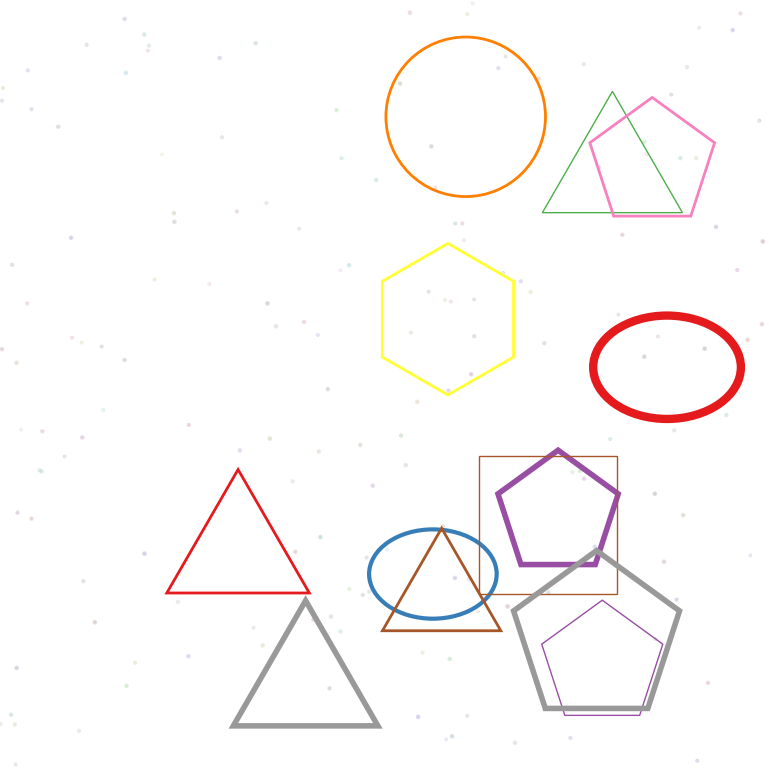[{"shape": "oval", "thickness": 3, "radius": 0.48, "center": [0.866, 0.523]}, {"shape": "triangle", "thickness": 1, "radius": 0.53, "center": [0.309, 0.283]}, {"shape": "oval", "thickness": 1.5, "radius": 0.41, "center": [0.562, 0.255]}, {"shape": "triangle", "thickness": 0.5, "radius": 0.52, "center": [0.795, 0.776]}, {"shape": "pentagon", "thickness": 2, "radius": 0.41, "center": [0.725, 0.333]}, {"shape": "pentagon", "thickness": 0.5, "radius": 0.41, "center": [0.782, 0.138]}, {"shape": "circle", "thickness": 1, "radius": 0.52, "center": [0.605, 0.848]}, {"shape": "hexagon", "thickness": 1, "radius": 0.49, "center": [0.582, 0.585]}, {"shape": "square", "thickness": 0.5, "radius": 0.45, "center": [0.711, 0.318]}, {"shape": "triangle", "thickness": 1, "radius": 0.44, "center": [0.574, 0.225]}, {"shape": "pentagon", "thickness": 1, "radius": 0.43, "center": [0.847, 0.788]}, {"shape": "pentagon", "thickness": 2, "radius": 0.57, "center": [0.775, 0.172]}, {"shape": "triangle", "thickness": 2, "radius": 0.54, "center": [0.397, 0.112]}]